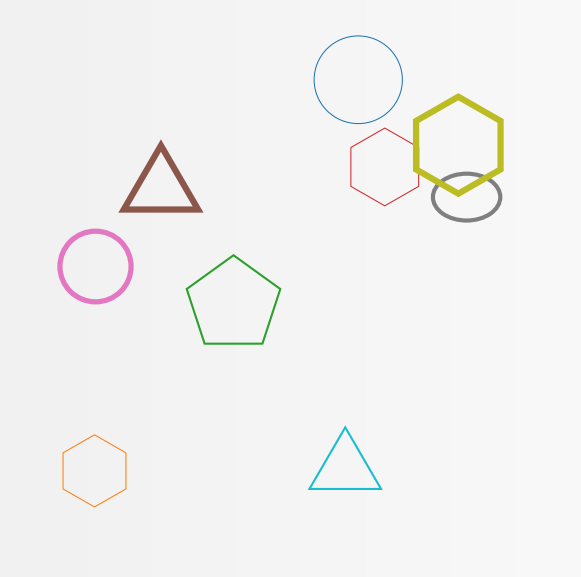[{"shape": "circle", "thickness": 0.5, "radius": 0.38, "center": [0.616, 0.861]}, {"shape": "hexagon", "thickness": 0.5, "radius": 0.31, "center": [0.163, 0.184]}, {"shape": "pentagon", "thickness": 1, "radius": 0.42, "center": [0.402, 0.473]}, {"shape": "hexagon", "thickness": 0.5, "radius": 0.34, "center": [0.662, 0.71]}, {"shape": "triangle", "thickness": 3, "radius": 0.37, "center": [0.277, 0.673]}, {"shape": "circle", "thickness": 2.5, "radius": 0.31, "center": [0.164, 0.538]}, {"shape": "oval", "thickness": 2, "radius": 0.29, "center": [0.803, 0.658]}, {"shape": "hexagon", "thickness": 3, "radius": 0.42, "center": [0.789, 0.748]}, {"shape": "triangle", "thickness": 1, "radius": 0.36, "center": [0.594, 0.188]}]